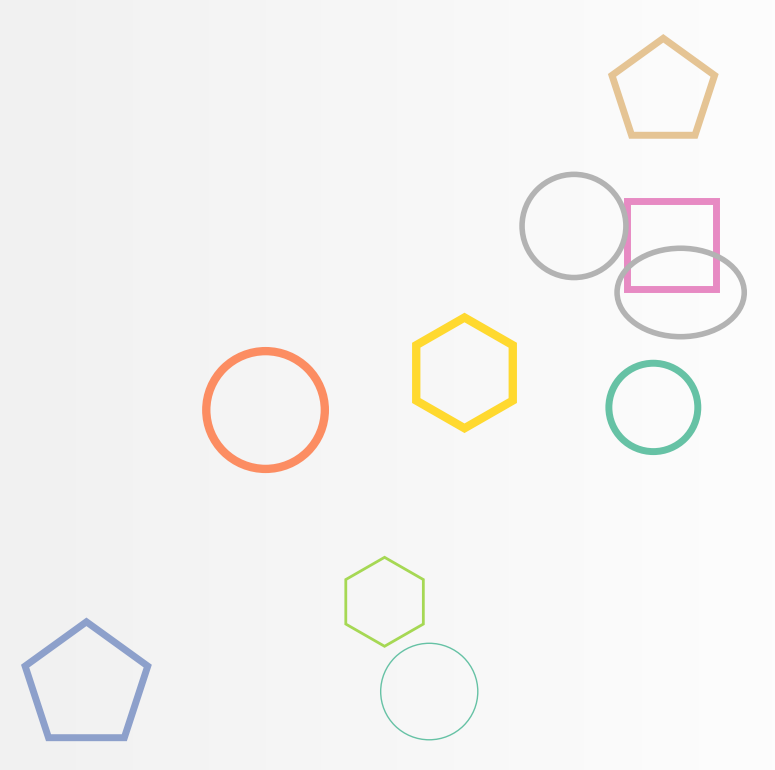[{"shape": "circle", "thickness": 0.5, "radius": 0.31, "center": [0.554, 0.102]}, {"shape": "circle", "thickness": 2.5, "radius": 0.29, "center": [0.843, 0.471]}, {"shape": "circle", "thickness": 3, "radius": 0.38, "center": [0.343, 0.468]}, {"shape": "pentagon", "thickness": 2.5, "radius": 0.42, "center": [0.112, 0.109]}, {"shape": "square", "thickness": 2.5, "radius": 0.29, "center": [0.866, 0.682]}, {"shape": "hexagon", "thickness": 1, "radius": 0.29, "center": [0.496, 0.218]}, {"shape": "hexagon", "thickness": 3, "radius": 0.36, "center": [0.599, 0.516]}, {"shape": "pentagon", "thickness": 2.5, "radius": 0.35, "center": [0.856, 0.881]}, {"shape": "circle", "thickness": 2, "radius": 0.33, "center": [0.741, 0.707]}, {"shape": "oval", "thickness": 2, "radius": 0.41, "center": [0.878, 0.62]}]